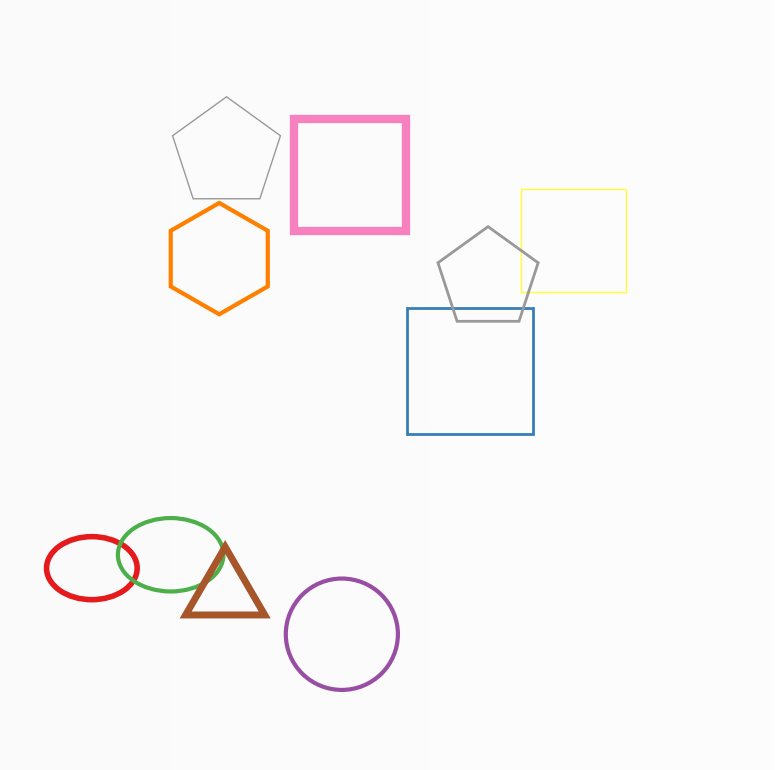[{"shape": "oval", "thickness": 2, "radius": 0.29, "center": [0.119, 0.262]}, {"shape": "square", "thickness": 1, "radius": 0.41, "center": [0.606, 0.518]}, {"shape": "oval", "thickness": 1.5, "radius": 0.34, "center": [0.22, 0.28]}, {"shape": "circle", "thickness": 1.5, "radius": 0.36, "center": [0.441, 0.176]}, {"shape": "hexagon", "thickness": 1.5, "radius": 0.36, "center": [0.283, 0.664]}, {"shape": "square", "thickness": 0.5, "radius": 0.34, "center": [0.74, 0.688]}, {"shape": "triangle", "thickness": 2.5, "radius": 0.29, "center": [0.291, 0.231]}, {"shape": "square", "thickness": 3, "radius": 0.36, "center": [0.451, 0.773]}, {"shape": "pentagon", "thickness": 0.5, "radius": 0.37, "center": [0.292, 0.801]}, {"shape": "pentagon", "thickness": 1, "radius": 0.34, "center": [0.63, 0.638]}]